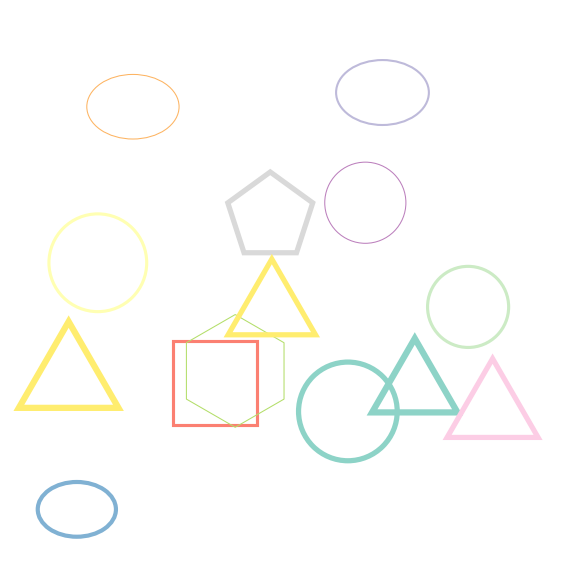[{"shape": "triangle", "thickness": 3, "radius": 0.43, "center": [0.718, 0.328]}, {"shape": "circle", "thickness": 2.5, "radius": 0.43, "center": [0.602, 0.287]}, {"shape": "circle", "thickness": 1.5, "radius": 0.42, "center": [0.169, 0.544]}, {"shape": "oval", "thickness": 1, "radius": 0.4, "center": [0.662, 0.839]}, {"shape": "square", "thickness": 1.5, "radius": 0.36, "center": [0.372, 0.336]}, {"shape": "oval", "thickness": 2, "radius": 0.34, "center": [0.133, 0.117]}, {"shape": "oval", "thickness": 0.5, "radius": 0.4, "center": [0.23, 0.814]}, {"shape": "hexagon", "thickness": 0.5, "radius": 0.49, "center": [0.407, 0.357]}, {"shape": "triangle", "thickness": 2.5, "radius": 0.45, "center": [0.853, 0.287]}, {"shape": "pentagon", "thickness": 2.5, "radius": 0.39, "center": [0.468, 0.624]}, {"shape": "circle", "thickness": 0.5, "radius": 0.35, "center": [0.633, 0.648]}, {"shape": "circle", "thickness": 1.5, "radius": 0.35, "center": [0.811, 0.468]}, {"shape": "triangle", "thickness": 2.5, "radius": 0.44, "center": [0.471, 0.463]}, {"shape": "triangle", "thickness": 3, "radius": 0.5, "center": [0.119, 0.343]}]